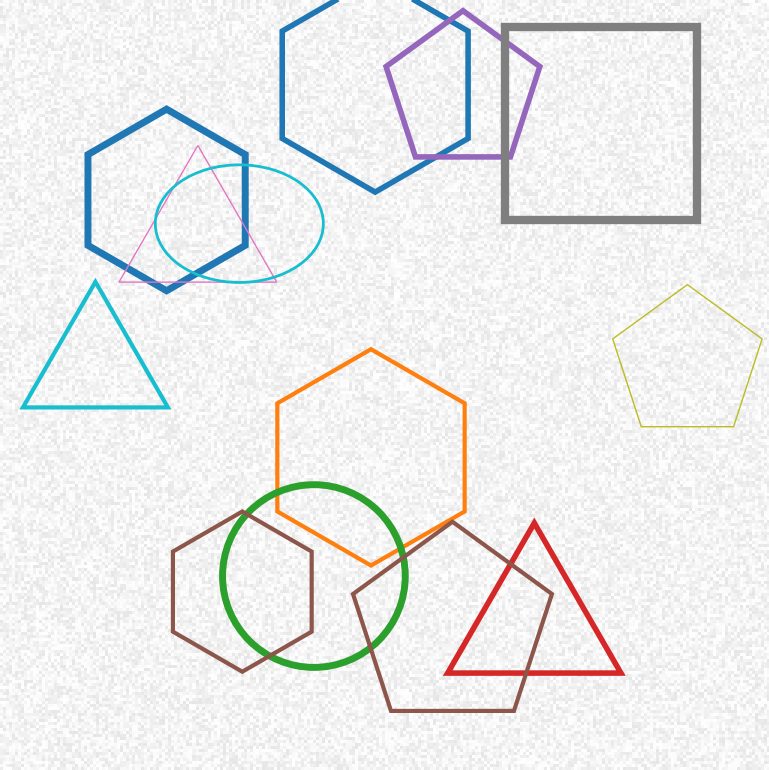[{"shape": "hexagon", "thickness": 2, "radius": 0.7, "center": [0.487, 0.89]}, {"shape": "hexagon", "thickness": 2.5, "radius": 0.59, "center": [0.216, 0.74]}, {"shape": "hexagon", "thickness": 1.5, "radius": 0.7, "center": [0.482, 0.406]}, {"shape": "circle", "thickness": 2.5, "radius": 0.59, "center": [0.408, 0.252]}, {"shape": "triangle", "thickness": 2, "radius": 0.65, "center": [0.694, 0.191]}, {"shape": "pentagon", "thickness": 2, "radius": 0.52, "center": [0.601, 0.881]}, {"shape": "pentagon", "thickness": 1.5, "radius": 0.68, "center": [0.588, 0.187]}, {"shape": "hexagon", "thickness": 1.5, "radius": 0.52, "center": [0.315, 0.232]}, {"shape": "triangle", "thickness": 0.5, "radius": 0.59, "center": [0.257, 0.693]}, {"shape": "square", "thickness": 3, "radius": 0.62, "center": [0.78, 0.84]}, {"shape": "pentagon", "thickness": 0.5, "radius": 0.51, "center": [0.893, 0.528]}, {"shape": "triangle", "thickness": 1.5, "radius": 0.54, "center": [0.124, 0.525]}, {"shape": "oval", "thickness": 1, "radius": 0.55, "center": [0.311, 0.71]}]